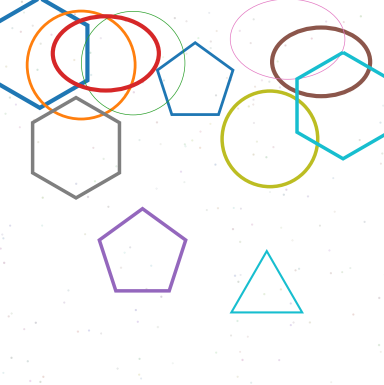[{"shape": "pentagon", "thickness": 2, "radius": 0.52, "center": [0.507, 0.786]}, {"shape": "hexagon", "thickness": 3, "radius": 0.71, "center": [0.103, 0.863]}, {"shape": "circle", "thickness": 2, "radius": 0.7, "center": [0.211, 0.831]}, {"shape": "circle", "thickness": 0.5, "radius": 0.67, "center": [0.346, 0.836]}, {"shape": "oval", "thickness": 3, "radius": 0.69, "center": [0.275, 0.861]}, {"shape": "pentagon", "thickness": 2.5, "radius": 0.59, "center": [0.37, 0.34]}, {"shape": "oval", "thickness": 3, "radius": 0.64, "center": [0.834, 0.839]}, {"shape": "oval", "thickness": 0.5, "radius": 0.74, "center": [0.747, 0.898]}, {"shape": "hexagon", "thickness": 2.5, "radius": 0.65, "center": [0.198, 0.616]}, {"shape": "circle", "thickness": 2.5, "radius": 0.62, "center": [0.701, 0.639]}, {"shape": "hexagon", "thickness": 2.5, "radius": 0.69, "center": [0.891, 0.726]}, {"shape": "triangle", "thickness": 1.5, "radius": 0.53, "center": [0.693, 0.242]}]